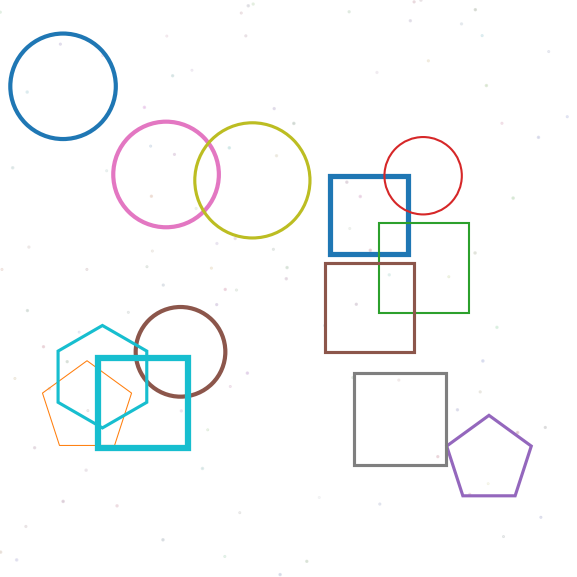[{"shape": "square", "thickness": 2.5, "radius": 0.33, "center": [0.639, 0.627]}, {"shape": "circle", "thickness": 2, "radius": 0.46, "center": [0.109, 0.85]}, {"shape": "pentagon", "thickness": 0.5, "radius": 0.41, "center": [0.151, 0.293]}, {"shape": "square", "thickness": 1, "radius": 0.39, "center": [0.734, 0.536]}, {"shape": "circle", "thickness": 1, "radius": 0.34, "center": [0.733, 0.695]}, {"shape": "pentagon", "thickness": 1.5, "radius": 0.39, "center": [0.847, 0.203]}, {"shape": "circle", "thickness": 2, "radius": 0.39, "center": [0.313, 0.39]}, {"shape": "square", "thickness": 1.5, "radius": 0.38, "center": [0.64, 0.467]}, {"shape": "circle", "thickness": 2, "radius": 0.46, "center": [0.288, 0.697]}, {"shape": "square", "thickness": 1.5, "radius": 0.4, "center": [0.692, 0.274]}, {"shape": "circle", "thickness": 1.5, "radius": 0.5, "center": [0.437, 0.687]}, {"shape": "square", "thickness": 3, "radius": 0.39, "center": [0.248, 0.301]}, {"shape": "hexagon", "thickness": 1.5, "radius": 0.44, "center": [0.177, 0.347]}]